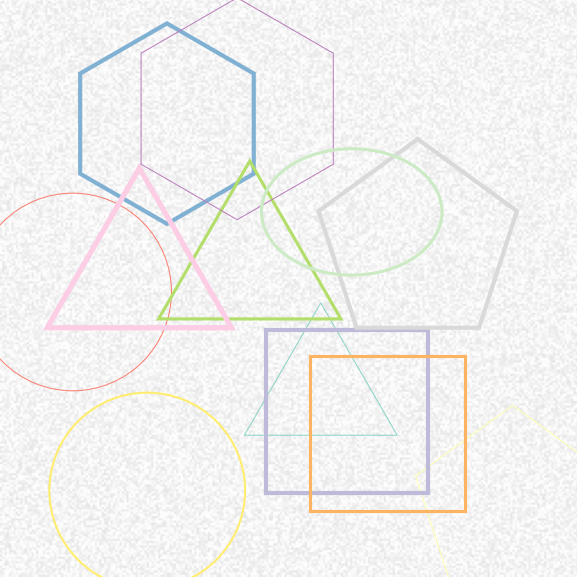[{"shape": "triangle", "thickness": 0.5, "radius": 0.76, "center": [0.555, 0.322]}, {"shape": "pentagon", "thickness": 0.5, "radius": 0.88, "center": [0.888, 0.121]}, {"shape": "square", "thickness": 2, "radius": 0.7, "center": [0.601, 0.287]}, {"shape": "circle", "thickness": 0.5, "radius": 0.86, "center": [0.126, 0.494]}, {"shape": "hexagon", "thickness": 2, "radius": 0.87, "center": [0.289, 0.785]}, {"shape": "square", "thickness": 1.5, "radius": 0.67, "center": [0.671, 0.248]}, {"shape": "triangle", "thickness": 1.5, "radius": 0.91, "center": [0.432, 0.538]}, {"shape": "triangle", "thickness": 2.5, "radius": 0.92, "center": [0.241, 0.524]}, {"shape": "pentagon", "thickness": 2, "radius": 0.9, "center": [0.723, 0.578]}, {"shape": "hexagon", "thickness": 0.5, "radius": 0.96, "center": [0.411, 0.811]}, {"shape": "oval", "thickness": 1.5, "radius": 0.78, "center": [0.609, 0.632]}, {"shape": "circle", "thickness": 1, "radius": 0.85, "center": [0.255, 0.15]}]